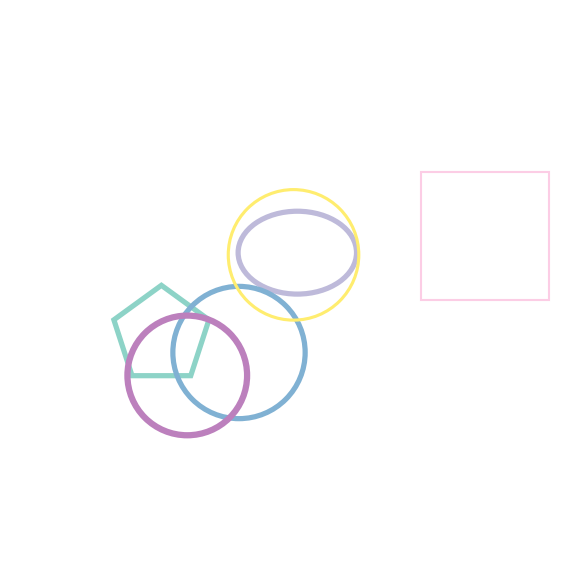[{"shape": "pentagon", "thickness": 2.5, "radius": 0.43, "center": [0.279, 0.419]}, {"shape": "oval", "thickness": 2.5, "radius": 0.51, "center": [0.515, 0.562]}, {"shape": "circle", "thickness": 2.5, "radius": 0.57, "center": [0.414, 0.389]}, {"shape": "square", "thickness": 1, "radius": 0.55, "center": [0.839, 0.591]}, {"shape": "circle", "thickness": 3, "radius": 0.52, "center": [0.324, 0.349]}, {"shape": "circle", "thickness": 1.5, "radius": 0.57, "center": [0.508, 0.558]}]